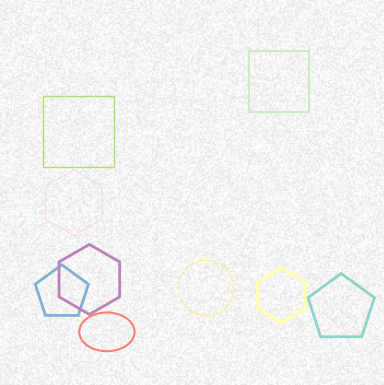[{"shape": "pentagon", "thickness": 2, "radius": 0.45, "center": [0.886, 0.199]}, {"shape": "hexagon", "thickness": 2.5, "radius": 0.35, "center": [0.731, 0.233]}, {"shape": "oval", "thickness": 1.5, "radius": 0.36, "center": [0.278, 0.138]}, {"shape": "pentagon", "thickness": 2, "radius": 0.36, "center": [0.161, 0.239]}, {"shape": "square", "thickness": 1, "radius": 0.46, "center": [0.204, 0.659]}, {"shape": "hexagon", "thickness": 0.5, "radius": 0.43, "center": [0.191, 0.473]}, {"shape": "hexagon", "thickness": 2, "radius": 0.45, "center": [0.232, 0.274]}, {"shape": "square", "thickness": 1.5, "radius": 0.39, "center": [0.724, 0.789]}, {"shape": "circle", "thickness": 0.5, "radius": 0.36, "center": [0.535, 0.252]}]